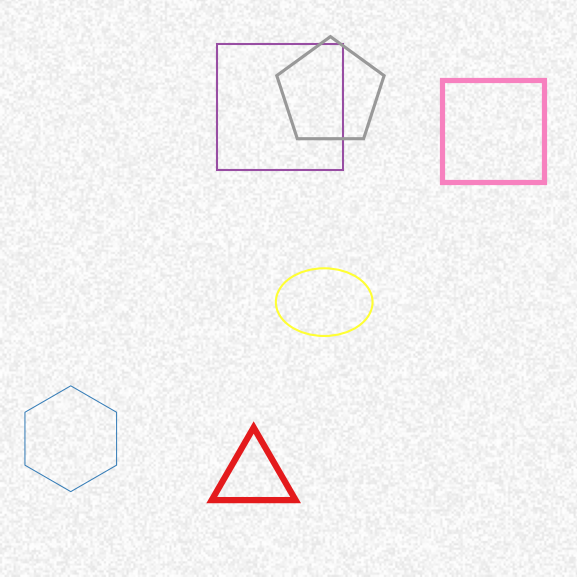[{"shape": "triangle", "thickness": 3, "radius": 0.42, "center": [0.439, 0.175]}, {"shape": "hexagon", "thickness": 0.5, "radius": 0.46, "center": [0.123, 0.239]}, {"shape": "square", "thickness": 1, "radius": 0.54, "center": [0.484, 0.814]}, {"shape": "oval", "thickness": 1, "radius": 0.42, "center": [0.561, 0.476]}, {"shape": "square", "thickness": 2.5, "radius": 0.44, "center": [0.854, 0.773]}, {"shape": "pentagon", "thickness": 1.5, "radius": 0.49, "center": [0.572, 0.838]}]